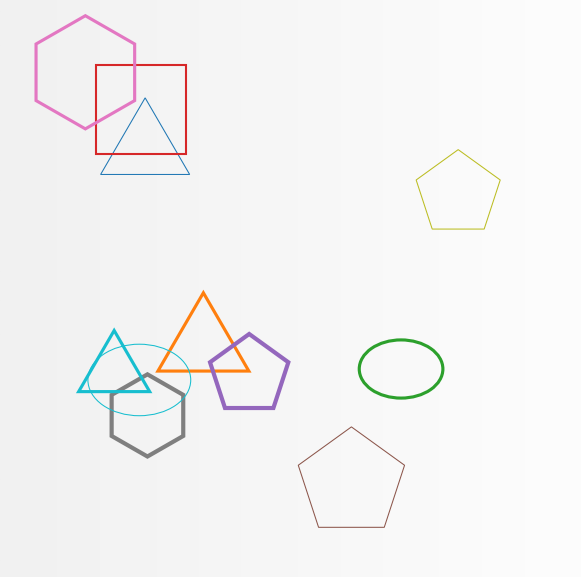[{"shape": "triangle", "thickness": 0.5, "radius": 0.44, "center": [0.25, 0.741]}, {"shape": "triangle", "thickness": 1.5, "radius": 0.45, "center": [0.35, 0.402]}, {"shape": "oval", "thickness": 1.5, "radius": 0.36, "center": [0.69, 0.36]}, {"shape": "square", "thickness": 1, "radius": 0.39, "center": [0.243, 0.809]}, {"shape": "pentagon", "thickness": 2, "radius": 0.35, "center": [0.429, 0.35]}, {"shape": "pentagon", "thickness": 0.5, "radius": 0.48, "center": [0.605, 0.164]}, {"shape": "hexagon", "thickness": 1.5, "radius": 0.49, "center": [0.147, 0.874]}, {"shape": "hexagon", "thickness": 2, "radius": 0.36, "center": [0.254, 0.28]}, {"shape": "pentagon", "thickness": 0.5, "radius": 0.38, "center": [0.788, 0.664]}, {"shape": "triangle", "thickness": 1.5, "radius": 0.35, "center": [0.196, 0.356]}, {"shape": "oval", "thickness": 0.5, "radius": 0.44, "center": [0.24, 0.341]}]